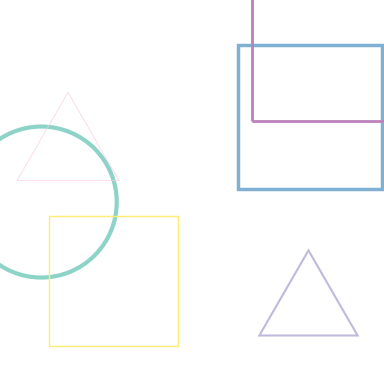[{"shape": "circle", "thickness": 3, "radius": 0.98, "center": [0.107, 0.475]}, {"shape": "triangle", "thickness": 1.5, "radius": 0.74, "center": [0.801, 0.202]}, {"shape": "square", "thickness": 2.5, "radius": 0.94, "center": [0.804, 0.696]}, {"shape": "triangle", "thickness": 0.5, "radius": 0.76, "center": [0.177, 0.607]}, {"shape": "square", "thickness": 2, "radius": 0.97, "center": [0.848, 0.879]}, {"shape": "square", "thickness": 1, "radius": 0.84, "center": [0.294, 0.27]}]